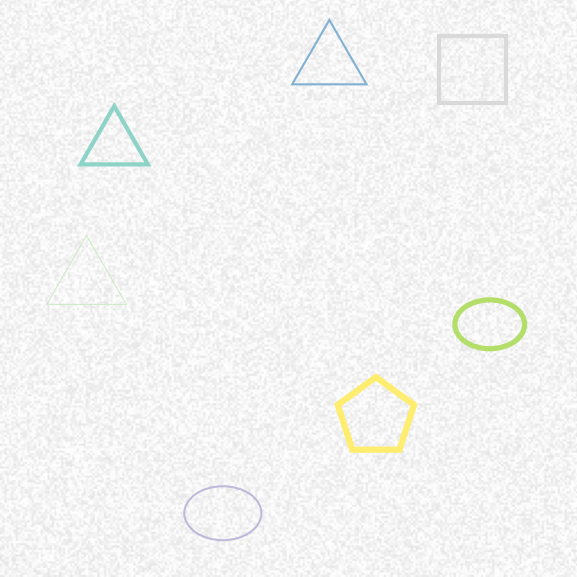[{"shape": "triangle", "thickness": 2, "radius": 0.34, "center": [0.198, 0.748]}, {"shape": "oval", "thickness": 1, "radius": 0.33, "center": [0.386, 0.11]}, {"shape": "triangle", "thickness": 1, "radius": 0.37, "center": [0.57, 0.89]}, {"shape": "oval", "thickness": 2.5, "radius": 0.3, "center": [0.848, 0.438]}, {"shape": "square", "thickness": 2, "radius": 0.29, "center": [0.818, 0.879]}, {"shape": "triangle", "thickness": 0.5, "radius": 0.4, "center": [0.15, 0.512]}, {"shape": "pentagon", "thickness": 3, "radius": 0.35, "center": [0.651, 0.277]}]